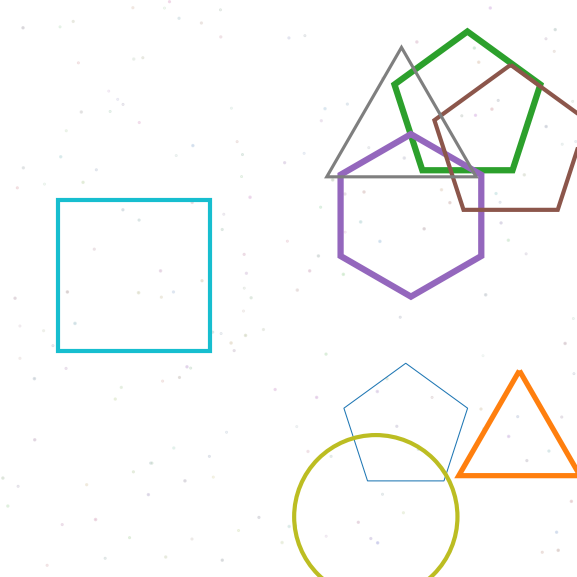[{"shape": "pentagon", "thickness": 0.5, "radius": 0.56, "center": [0.703, 0.258]}, {"shape": "triangle", "thickness": 2.5, "radius": 0.61, "center": [0.899, 0.236]}, {"shape": "pentagon", "thickness": 3, "radius": 0.66, "center": [0.809, 0.812]}, {"shape": "hexagon", "thickness": 3, "radius": 0.7, "center": [0.712, 0.626]}, {"shape": "pentagon", "thickness": 2, "radius": 0.69, "center": [0.884, 0.748]}, {"shape": "triangle", "thickness": 1.5, "radius": 0.75, "center": [0.695, 0.768]}, {"shape": "circle", "thickness": 2, "radius": 0.71, "center": [0.651, 0.104]}, {"shape": "square", "thickness": 2, "radius": 0.66, "center": [0.232, 0.522]}]